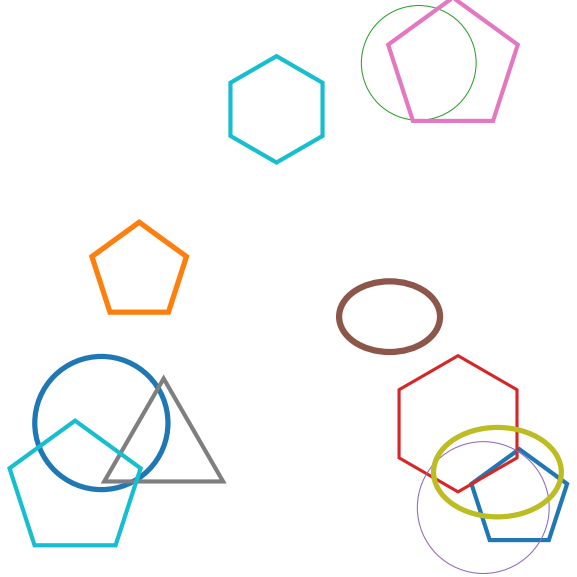[{"shape": "pentagon", "thickness": 2, "radius": 0.44, "center": [0.899, 0.134]}, {"shape": "circle", "thickness": 2.5, "radius": 0.58, "center": [0.176, 0.267]}, {"shape": "pentagon", "thickness": 2.5, "radius": 0.43, "center": [0.241, 0.528]}, {"shape": "circle", "thickness": 0.5, "radius": 0.5, "center": [0.725, 0.89]}, {"shape": "hexagon", "thickness": 1.5, "radius": 0.59, "center": [0.793, 0.265]}, {"shape": "circle", "thickness": 0.5, "radius": 0.57, "center": [0.837, 0.12]}, {"shape": "oval", "thickness": 3, "radius": 0.44, "center": [0.675, 0.451]}, {"shape": "pentagon", "thickness": 2, "radius": 0.59, "center": [0.784, 0.885]}, {"shape": "triangle", "thickness": 2, "radius": 0.59, "center": [0.283, 0.225]}, {"shape": "oval", "thickness": 2.5, "radius": 0.55, "center": [0.861, 0.182]}, {"shape": "hexagon", "thickness": 2, "radius": 0.46, "center": [0.479, 0.81]}, {"shape": "pentagon", "thickness": 2, "radius": 0.6, "center": [0.13, 0.151]}]